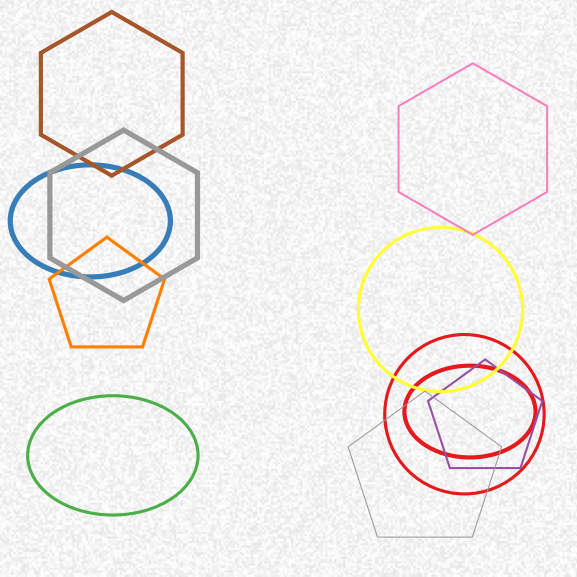[{"shape": "oval", "thickness": 2, "radius": 0.57, "center": [0.814, 0.286]}, {"shape": "circle", "thickness": 1.5, "radius": 0.69, "center": [0.804, 0.282]}, {"shape": "oval", "thickness": 2.5, "radius": 0.69, "center": [0.156, 0.617]}, {"shape": "oval", "thickness": 1.5, "radius": 0.74, "center": [0.195, 0.211]}, {"shape": "pentagon", "thickness": 1, "radius": 0.52, "center": [0.84, 0.273]}, {"shape": "pentagon", "thickness": 1.5, "radius": 0.53, "center": [0.185, 0.483]}, {"shape": "circle", "thickness": 1.5, "radius": 0.71, "center": [0.763, 0.463]}, {"shape": "hexagon", "thickness": 2, "radius": 0.71, "center": [0.193, 0.837]}, {"shape": "hexagon", "thickness": 1, "radius": 0.74, "center": [0.819, 0.741]}, {"shape": "hexagon", "thickness": 2.5, "radius": 0.74, "center": [0.214, 0.626]}, {"shape": "pentagon", "thickness": 0.5, "radius": 0.7, "center": [0.736, 0.182]}]